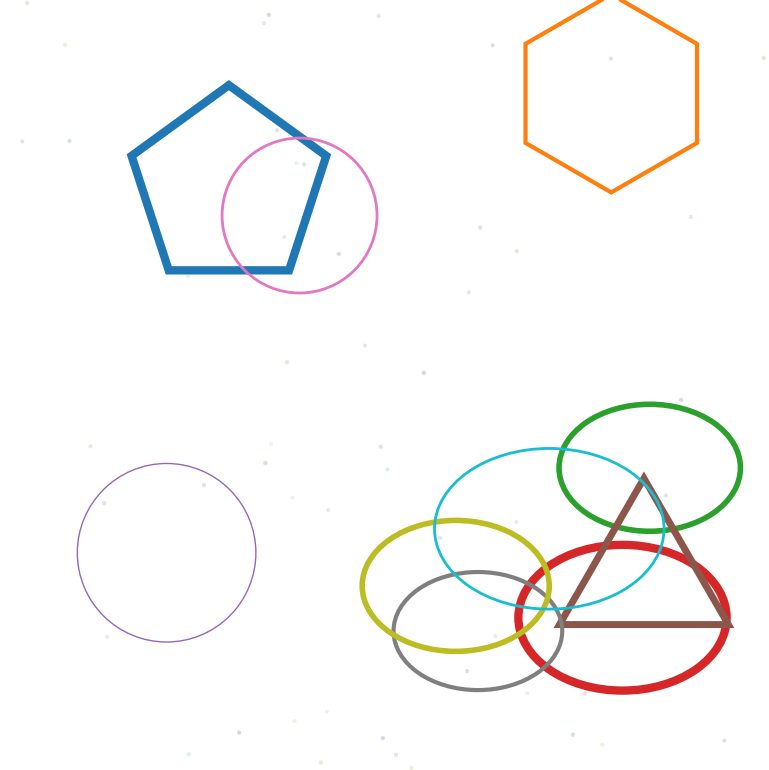[{"shape": "pentagon", "thickness": 3, "radius": 0.66, "center": [0.297, 0.756]}, {"shape": "hexagon", "thickness": 1.5, "radius": 0.64, "center": [0.794, 0.879]}, {"shape": "oval", "thickness": 2, "radius": 0.59, "center": [0.844, 0.393]}, {"shape": "oval", "thickness": 3, "radius": 0.68, "center": [0.808, 0.198]}, {"shape": "circle", "thickness": 0.5, "radius": 0.58, "center": [0.216, 0.282]}, {"shape": "triangle", "thickness": 2.5, "radius": 0.63, "center": [0.836, 0.252]}, {"shape": "circle", "thickness": 1, "radius": 0.5, "center": [0.389, 0.72]}, {"shape": "oval", "thickness": 1.5, "radius": 0.55, "center": [0.621, 0.18]}, {"shape": "oval", "thickness": 2, "radius": 0.61, "center": [0.592, 0.239]}, {"shape": "oval", "thickness": 1, "radius": 0.75, "center": [0.713, 0.313]}]